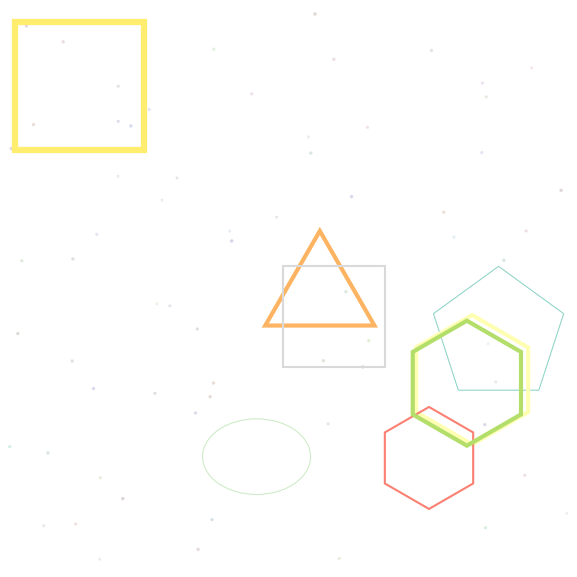[{"shape": "pentagon", "thickness": 0.5, "radius": 0.59, "center": [0.863, 0.419]}, {"shape": "hexagon", "thickness": 2, "radius": 0.56, "center": [0.818, 0.342]}, {"shape": "hexagon", "thickness": 1, "radius": 0.44, "center": [0.743, 0.206]}, {"shape": "triangle", "thickness": 2, "radius": 0.55, "center": [0.554, 0.49]}, {"shape": "hexagon", "thickness": 2, "radius": 0.54, "center": [0.808, 0.336]}, {"shape": "square", "thickness": 1, "radius": 0.44, "center": [0.578, 0.451]}, {"shape": "oval", "thickness": 0.5, "radius": 0.47, "center": [0.444, 0.208]}, {"shape": "square", "thickness": 3, "radius": 0.56, "center": [0.138, 0.85]}]